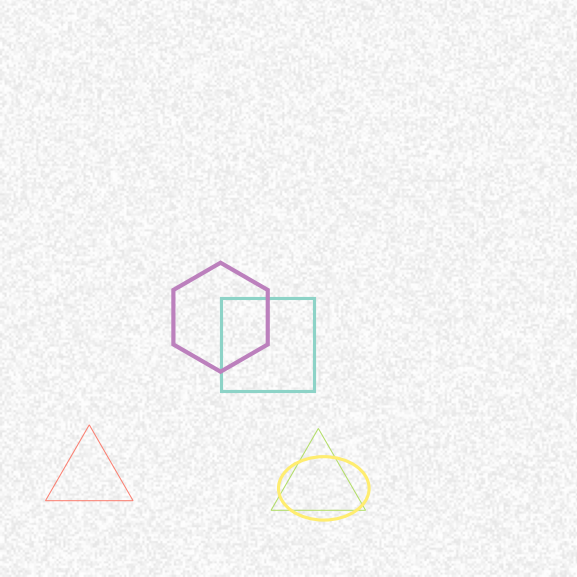[{"shape": "square", "thickness": 1.5, "radius": 0.4, "center": [0.463, 0.403]}, {"shape": "triangle", "thickness": 0.5, "radius": 0.44, "center": [0.155, 0.176]}, {"shape": "triangle", "thickness": 0.5, "radius": 0.47, "center": [0.551, 0.163]}, {"shape": "hexagon", "thickness": 2, "radius": 0.47, "center": [0.382, 0.45]}, {"shape": "oval", "thickness": 1.5, "radius": 0.39, "center": [0.561, 0.153]}]